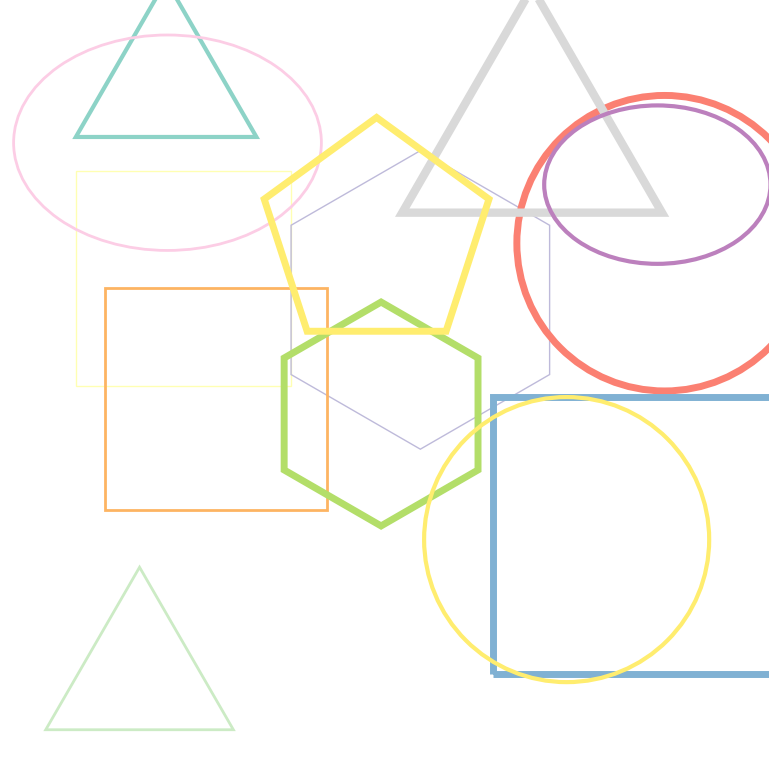[{"shape": "triangle", "thickness": 1.5, "radius": 0.68, "center": [0.216, 0.89]}, {"shape": "square", "thickness": 0.5, "radius": 0.7, "center": [0.238, 0.638]}, {"shape": "hexagon", "thickness": 0.5, "radius": 0.97, "center": [0.546, 0.611]}, {"shape": "circle", "thickness": 2.5, "radius": 0.96, "center": [0.863, 0.684]}, {"shape": "square", "thickness": 2.5, "radius": 0.9, "center": [0.82, 0.304]}, {"shape": "square", "thickness": 1, "radius": 0.72, "center": [0.281, 0.482]}, {"shape": "hexagon", "thickness": 2.5, "radius": 0.73, "center": [0.495, 0.462]}, {"shape": "oval", "thickness": 1, "radius": 1.0, "center": [0.218, 0.815]}, {"shape": "triangle", "thickness": 3, "radius": 0.97, "center": [0.691, 0.821]}, {"shape": "oval", "thickness": 1.5, "radius": 0.73, "center": [0.854, 0.76]}, {"shape": "triangle", "thickness": 1, "radius": 0.7, "center": [0.181, 0.123]}, {"shape": "pentagon", "thickness": 2.5, "radius": 0.77, "center": [0.489, 0.694]}, {"shape": "circle", "thickness": 1.5, "radius": 0.93, "center": [0.736, 0.299]}]